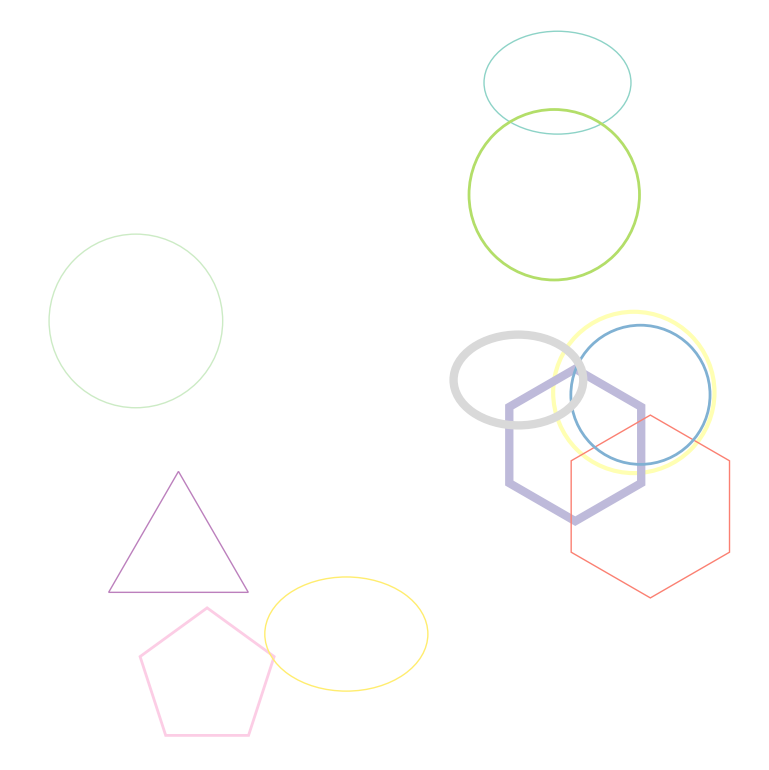[{"shape": "oval", "thickness": 0.5, "radius": 0.48, "center": [0.724, 0.893]}, {"shape": "circle", "thickness": 1.5, "radius": 0.52, "center": [0.823, 0.49]}, {"shape": "hexagon", "thickness": 3, "radius": 0.49, "center": [0.747, 0.422]}, {"shape": "hexagon", "thickness": 0.5, "radius": 0.59, "center": [0.845, 0.342]}, {"shape": "circle", "thickness": 1, "radius": 0.45, "center": [0.832, 0.487]}, {"shape": "circle", "thickness": 1, "radius": 0.55, "center": [0.72, 0.747]}, {"shape": "pentagon", "thickness": 1, "radius": 0.46, "center": [0.269, 0.119]}, {"shape": "oval", "thickness": 3, "radius": 0.42, "center": [0.673, 0.506]}, {"shape": "triangle", "thickness": 0.5, "radius": 0.52, "center": [0.232, 0.283]}, {"shape": "circle", "thickness": 0.5, "radius": 0.56, "center": [0.176, 0.583]}, {"shape": "oval", "thickness": 0.5, "radius": 0.53, "center": [0.45, 0.177]}]